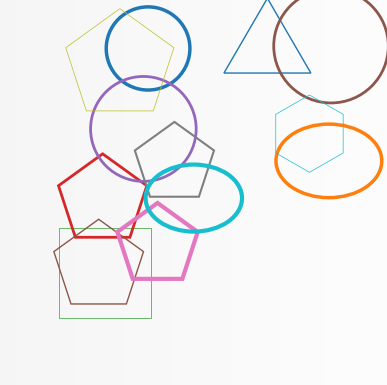[{"shape": "circle", "thickness": 2.5, "radius": 0.54, "center": [0.382, 0.874]}, {"shape": "triangle", "thickness": 1, "radius": 0.65, "center": [0.69, 0.875]}, {"shape": "oval", "thickness": 2.5, "radius": 0.68, "center": [0.849, 0.582]}, {"shape": "square", "thickness": 0.5, "radius": 0.59, "center": [0.271, 0.291]}, {"shape": "pentagon", "thickness": 2, "radius": 0.6, "center": [0.265, 0.481]}, {"shape": "circle", "thickness": 2, "radius": 0.68, "center": [0.37, 0.665]}, {"shape": "circle", "thickness": 2, "radius": 0.74, "center": [0.854, 0.881]}, {"shape": "pentagon", "thickness": 1, "radius": 0.61, "center": [0.255, 0.309]}, {"shape": "pentagon", "thickness": 3, "radius": 0.54, "center": [0.407, 0.364]}, {"shape": "pentagon", "thickness": 1.5, "radius": 0.54, "center": [0.45, 0.576]}, {"shape": "pentagon", "thickness": 0.5, "radius": 0.73, "center": [0.309, 0.831]}, {"shape": "oval", "thickness": 3, "radius": 0.62, "center": [0.5, 0.485]}, {"shape": "hexagon", "thickness": 0.5, "radius": 0.5, "center": [0.799, 0.653]}]